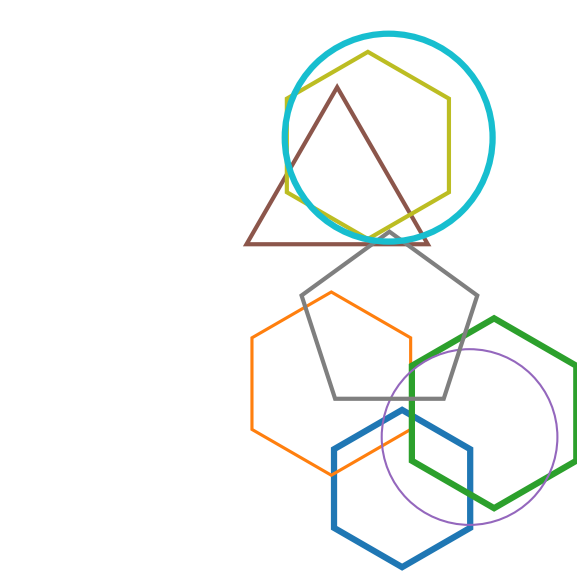[{"shape": "hexagon", "thickness": 3, "radius": 0.68, "center": [0.696, 0.153]}, {"shape": "hexagon", "thickness": 1.5, "radius": 0.79, "center": [0.574, 0.335]}, {"shape": "hexagon", "thickness": 3, "radius": 0.82, "center": [0.856, 0.284]}, {"shape": "circle", "thickness": 1, "radius": 0.76, "center": [0.813, 0.242]}, {"shape": "triangle", "thickness": 2, "radius": 0.91, "center": [0.584, 0.667]}, {"shape": "pentagon", "thickness": 2, "radius": 0.8, "center": [0.674, 0.438]}, {"shape": "hexagon", "thickness": 2, "radius": 0.81, "center": [0.637, 0.747]}, {"shape": "circle", "thickness": 3, "radius": 0.9, "center": [0.673, 0.761]}]